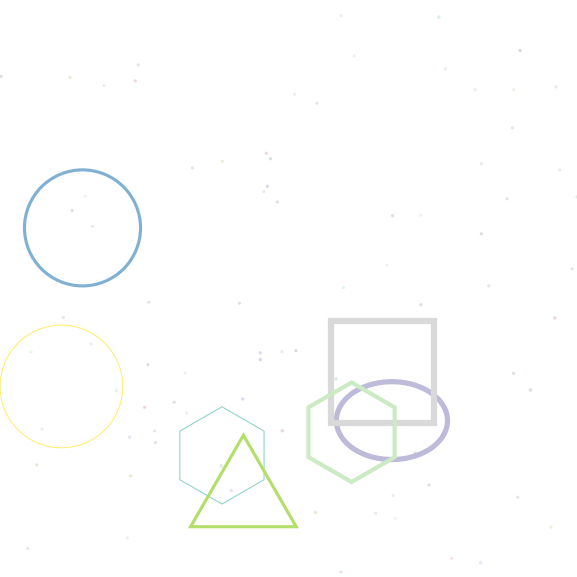[{"shape": "hexagon", "thickness": 0.5, "radius": 0.42, "center": [0.384, 0.211]}, {"shape": "oval", "thickness": 2.5, "radius": 0.48, "center": [0.679, 0.271]}, {"shape": "circle", "thickness": 1.5, "radius": 0.5, "center": [0.143, 0.605]}, {"shape": "triangle", "thickness": 1.5, "radius": 0.53, "center": [0.422, 0.14]}, {"shape": "square", "thickness": 3, "radius": 0.44, "center": [0.663, 0.355]}, {"shape": "hexagon", "thickness": 2, "radius": 0.43, "center": [0.609, 0.251]}, {"shape": "circle", "thickness": 0.5, "radius": 0.53, "center": [0.106, 0.33]}]